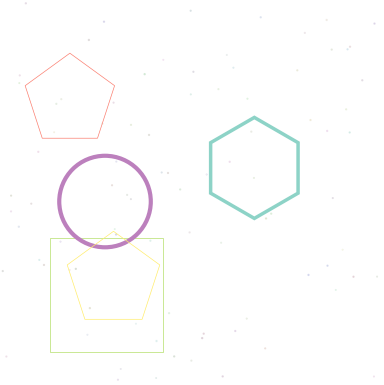[{"shape": "hexagon", "thickness": 2.5, "radius": 0.66, "center": [0.661, 0.564]}, {"shape": "pentagon", "thickness": 0.5, "radius": 0.61, "center": [0.182, 0.74]}, {"shape": "square", "thickness": 0.5, "radius": 0.74, "center": [0.277, 0.234]}, {"shape": "circle", "thickness": 3, "radius": 0.59, "center": [0.273, 0.477]}, {"shape": "pentagon", "thickness": 0.5, "radius": 0.63, "center": [0.295, 0.273]}]